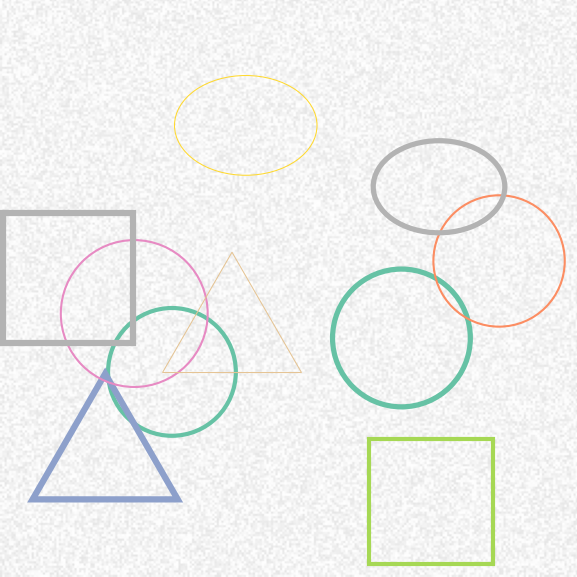[{"shape": "circle", "thickness": 2.5, "radius": 0.6, "center": [0.695, 0.414]}, {"shape": "circle", "thickness": 2, "radius": 0.55, "center": [0.298, 0.355]}, {"shape": "circle", "thickness": 1, "radius": 0.57, "center": [0.864, 0.547]}, {"shape": "triangle", "thickness": 3, "radius": 0.73, "center": [0.182, 0.207]}, {"shape": "circle", "thickness": 1, "radius": 0.64, "center": [0.232, 0.456]}, {"shape": "square", "thickness": 2, "radius": 0.54, "center": [0.746, 0.131]}, {"shape": "oval", "thickness": 0.5, "radius": 0.62, "center": [0.426, 0.782]}, {"shape": "triangle", "thickness": 0.5, "radius": 0.69, "center": [0.402, 0.424]}, {"shape": "oval", "thickness": 2.5, "radius": 0.57, "center": [0.76, 0.676]}, {"shape": "square", "thickness": 3, "radius": 0.56, "center": [0.118, 0.518]}]